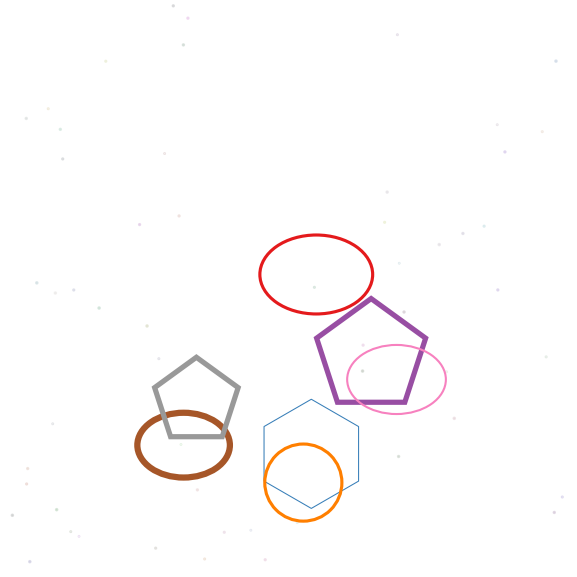[{"shape": "oval", "thickness": 1.5, "radius": 0.49, "center": [0.548, 0.524]}, {"shape": "hexagon", "thickness": 0.5, "radius": 0.47, "center": [0.539, 0.213]}, {"shape": "pentagon", "thickness": 2.5, "radius": 0.5, "center": [0.643, 0.383]}, {"shape": "circle", "thickness": 1.5, "radius": 0.33, "center": [0.525, 0.163]}, {"shape": "oval", "thickness": 3, "radius": 0.4, "center": [0.318, 0.228]}, {"shape": "oval", "thickness": 1, "radius": 0.43, "center": [0.687, 0.342]}, {"shape": "pentagon", "thickness": 2.5, "radius": 0.38, "center": [0.34, 0.304]}]